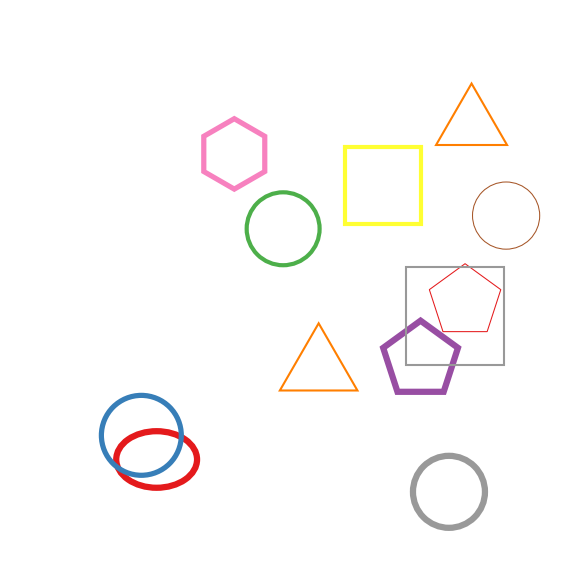[{"shape": "pentagon", "thickness": 0.5, "radius": 0.33, "center": [0.805, 0.477]}, {"shape": "oval", "thickness": 3, "radius": 0.35, "center": [0.271, 0.204]}, {"shape": "circle", "thickness": 2.5, "radius": 0.35, "center": [0.245, 0.245]}, {"shape": "circle", "thickness": 2, "radius": 0.32, "center": [0.49, 0.603]}, {"shape": "pentagon", "thickness": 3, "radius": 0.34, "center": [0.728, 0.376]}, {"shape": "triangle", "thickness": 1, "radius": 0.39, "center": [0.552, 0.362]}, {"shape": "triangle", "thickness": 1, "radius": 0.35, "center": [0.817, 0.784]}, {"shape": "square", "thickness": 2, "radius": 0.33, "center": [0.663, 0.677]}, {"shape": "circle", "thickness": 0.5, "radius": 0.29, "center": [0.876, 0.626]}, {"shape": "hexagon", "thickness": 2.5, "radius": 0.3, "center": [0.406, 0.733]}, {"shape": "circle", "thickness": 3, "radius": 0.31, "center": [0.777, 0.147]}, {"shape": "square", "thickness": 1, "radius": 0.42, "center": [0.788, 0.451]}]